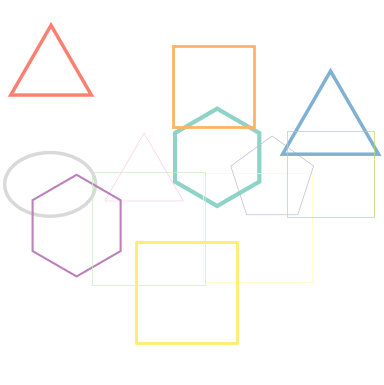[{"shape": "hexagon", "thickness": 3, "radius": 0.63, "center": [0.564, 0.591]}, {"shape": "square", "thickness": 0.5, "radius": 0.71, "center": [0.669, 0.408]}, {"shape": "pentagon", "thickness": 0.5, "radius": 0.57, "center": [0.707, 0.534]}, {"shape": "triangle", "thickness": 2.5, "radius": 0.6, "center": [0.133, 0.814]}, {"shape": "triangle", "thickness": 2.5, "radius": 0.72, "center": [0.859, 0.671]}, {"shape": "square", "thickness": 2, "radius": 0.53, "center": [0.554, 0.776]}, {"shape": "square", "thickness": 0.5, "radius": 0.56, "center": [0.859, 0.548]}, {"shape": "triangle", "thickness": 0.5, "radius": 0.59, "center": [0.374, 0.537]}, {"shape": "oval", "thickness": 2.5, "radius": 0.59, "center": [0.13, 0.521]}, {"shape": "hexagon", "thickness": 1.5, "radius": 0.66, "center": [0.199, 0.414]}, {"shape": "square", "thickness": 0.5, "radius": 0.74, "center": [0.385, 0.406]}, {"shape": "square", "thickness": 2, "radius": 0.66, "center": [0.483, 0.24]}]